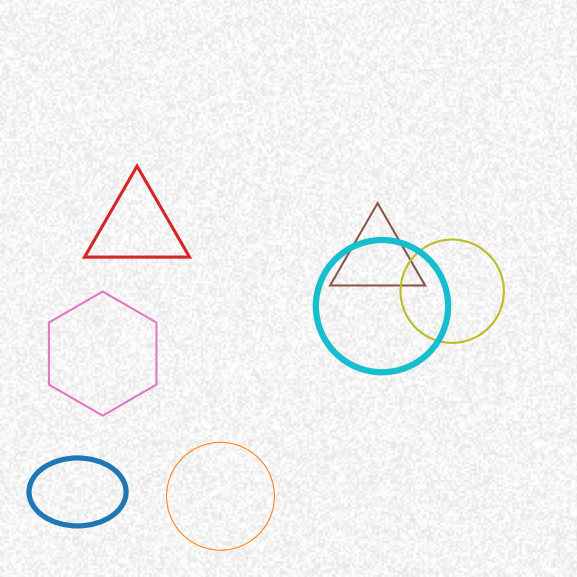[{"shape": "oval", "thickness": 2.5, "radius": 0.42, "center": [0.134, 0.147]}, {"shape": "circle", "thickness": 0.5, "radius": 0.47, "center": [0.382, 0.14]}, {"shape": "triangle", "thickness": 1.5, "radius": 0.52, "center": [0.237, 0.606]}, {"shape": "triangle", "thickness": 1, "radius": 0.47, "center": [0.654, 0.552]}, {"shape": "hexagon", "thickness": 1, "radius": 0.54, "center": [0.178, 0.387]}, {"shape": "circle", "thickness": 1, "radius": 0.45, "center": [0.783, 0.495]}, {"shape": "circle", "thickness": 3, "radius": 0.57, "center": [0.661, 0.469]}]